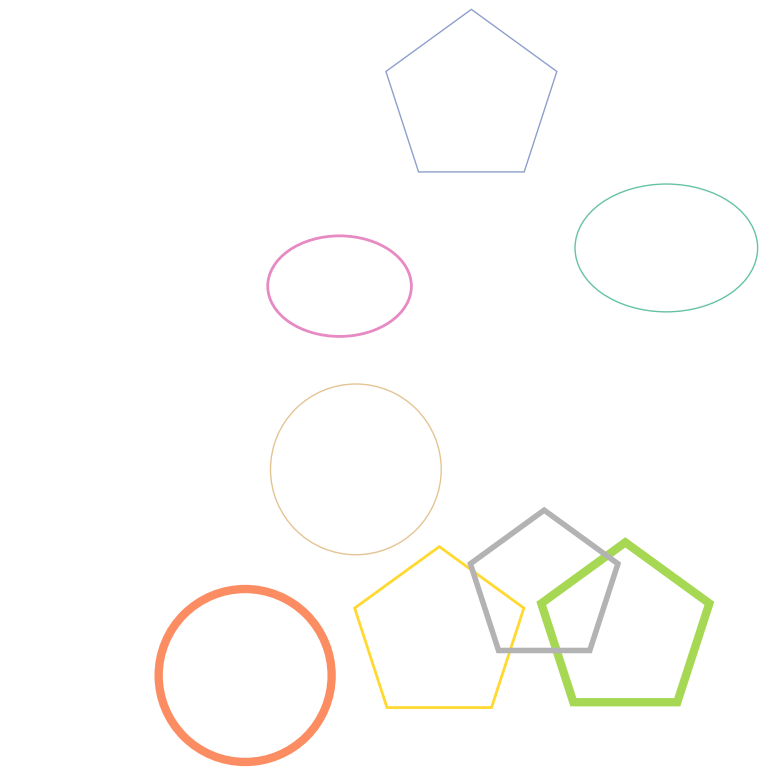[{"shape": "oval", "thickness": 0.5, "radius": 0.59, "center": [0.865, 0.678]}, {"shape": "circle", "thickness": 3, "radius": 0.56, "center": [0.318, 0.123]}, {"shape": "pentagon", "thickness": 0.5, "radius": 0.58, "center": [0.612, 0.871]}, {"shape": "oval", "thickness": 1, "radius": 0.47, "center": [0.441, 0.628]}, {"shape": "pentagon", "thickness": 3, "radius": 0.57, "center": [0.812, 0.181]}, {"shape": "pentagon", "thickness": 1, "radius": 0.58, "center": [0.57, 0.175]}, {"shape": "circle", "thickness": 0.5, "radius": 0.55, "center": [0.462, 0.39]}, {"shape": "pentagon", "thickness": 2, "radius": 0.5, "center": [0.707, 0.237]}]